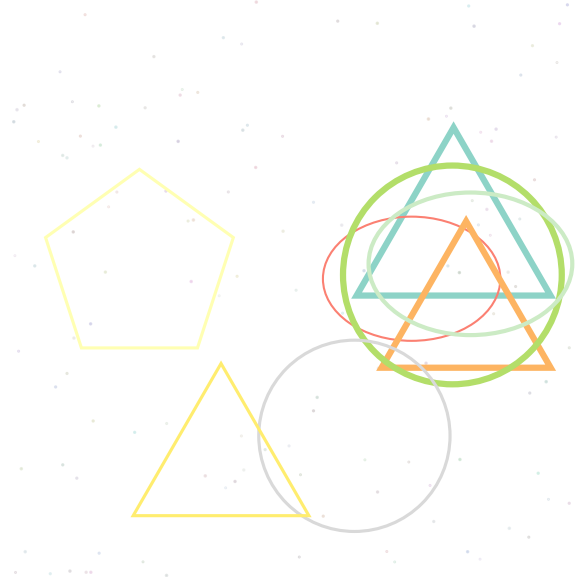[{"shape": "triangle", "thickness": 3, "radius": 0.97, "center": [0.785, 0.584]}, {"shape": "pentagon", "thickness": 1.5, "radius": 0.85, "center": [0.241, 0.535]}, {"shape": "oval", "thickness": 1, "radius": 0.77, "center": [0.713, 0.516]}, {"shape": "triangle", "thickness": 3, "radius": 0.85, "center": [0.807, 0.447]}, {"shape": "circle", "thickness": 3, "radius": 0.95, "center": [0.783, 0.523]}, {"shape": "circle", "thickness": 1.5, "radius": 0.83, "center": [0.614, 0.244]}, {"shape": "oval", "thickness": 2, "radius": 0.88, "center": [0.815, 0.542]}, {"shape": "triangle", "thickness": 1.5, "radius": 0.88, "center": [0.383, 0.194]}]